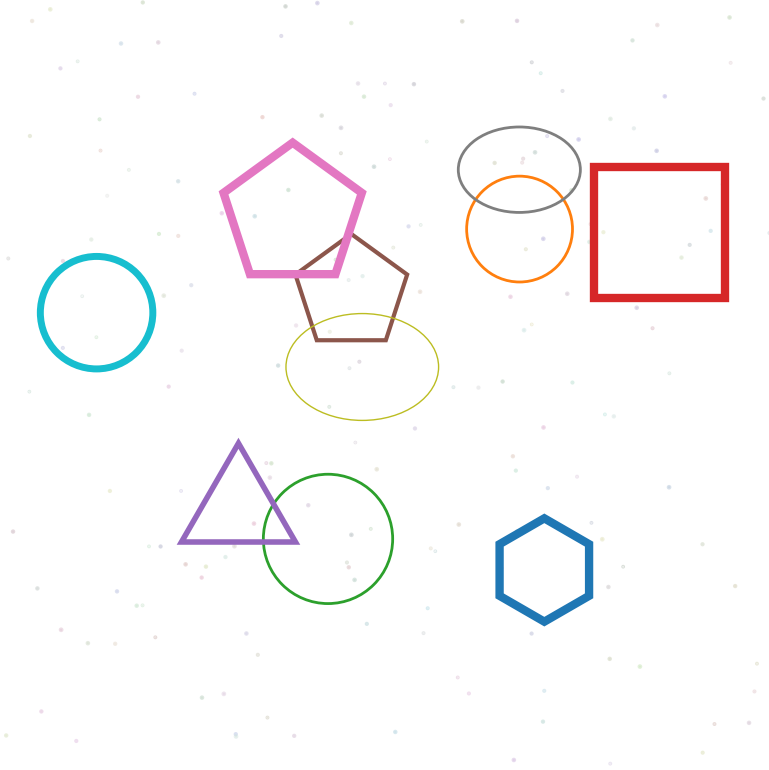[{"shape": "hexagon", "thickness": 3, "radius": 0.34, "center": [0.707, 0.26]}, {"shape": "circle", "thickness": 1, "radius": 0.34, "center": [0.675, 0.702]}, {"shape": "circle", "thickness": 1, "radius": 0.42, "center": [0.426, 0.3]}, {"shape": "square", "thickness": 3, "radius": 0.43, "center": [0.856, 0.699]}, {"shape": "triangle", "thickness": 2, "radius": 0.43, "center": [0.31, 0.339]}, {"shape": "pentagon", "thickness": 1.5, "radius": 0.38, "center": [0.456, 0.62]}, {"shape": "pentagon", "thickness": 3, "radius": 0.47, "center": [0.38, 0.72]}, {"shape": "oval", "thickness": 1, "radius": 0.4, "center": [0.674, 0.78]}, {"shape": "oval", "thickness": 0.5, "radius": 0.5, "center": [0.471, 0.523]}, {"shape": "circle", "thickness": 2.5, "radius": 0.37, "center": [0.125, 0.594]}]